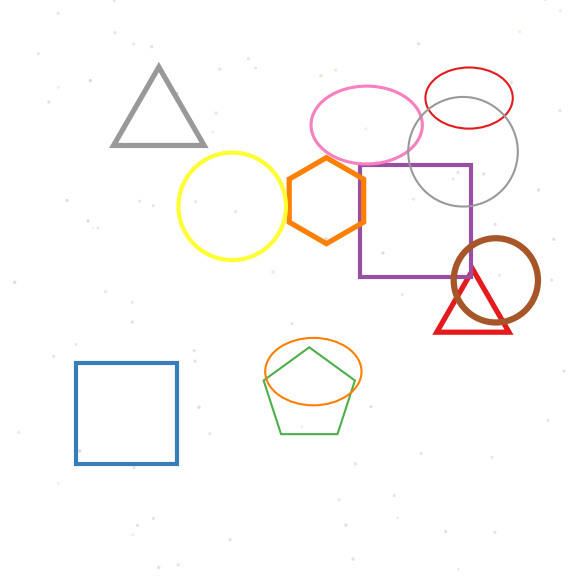[{"shape": "oval", "thickness": 1, "radius": 0.38, "center": [0.812, 0.829]}, {"shape": "triangle", "thickness": 2.5, "radius": 0.36, "center": [0.819, 0.46]}, {"shape": "square", "thickness": 2, "radius": 0.44, "center": [0.219, 0.283]}, {"shape": "pentagon", "thickness": 1, "radius": 0.42, "center": [0.536, 0.315]}, {"shape": "square", "thickness": 2, "radius": 0.48, "center": [0.72, 0.617]}, {"shape": "oval", "thickness": 1, "radius": 0.42, "center": [0.543, 0.356]}, {"shape": "hexagon", "thickness": 2.5, "radius": 0.37, "center": [0.565, 0.652]}, {"shape": "circle", "thickness": 2, "radius": 0.47, "center": [0.402, 0.642]}, {"shape": "circle", "thickness": 3, "radius": 0.36, "center": [0.859, 0.514]}, {"shape": "oval", "thickness": 1.5, "radius": 0.48, "center": [0.635, 0.783]}, {"shape": "triangle", "thickness": 2.5, "radius": 0.45, "center": [0.275, 0.793]}, {"shape": "circle", "thickness": 1, "radius": 0.47, "center": [0.802, 0.736]}]